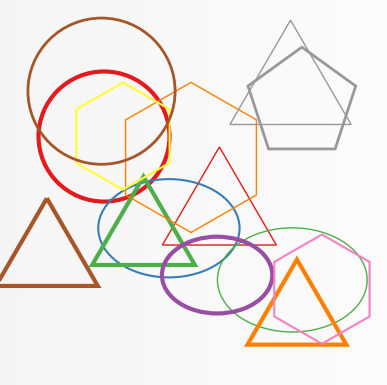[{"shape": "triangle", "thickness": 1, "radius": 0.85, "center": [0.566, 0.448]}, {"shape": "circle", "thickness": 3, "radius": 0.84, "center": [0.268, 0.645]}, {"shape": "oval", "thickness": 1.5, "radius": 0.91, "center": [0.436, 0.407]}, {"shape": "triangle", "thickness": 3, "radius": 0.77, "center": [0.37, 0.388]}, {"shape": "oval", "thickness": 1, "radius": 0.97, "center": [0.754, 0.273]}, {"shape": "oval", "thickness": 3, "radius": 0.71, "center": [0.56, 0.286]}, {"shape": "hexagon", "thickness": 1, "radius": 0.97, "center": [0.493, 0.591]}, {"shape": "triangle", "thickness": 3, "radius": 0.74, "center": [0.766, 0.178]}, {"shape": "hexagon", "thickness": 1.5, "radius": 0.7, "center": [0.317, 0.647]}, {"shape": "circle", "thickness": 2, "radius": 0.95, "center": [0.262, 0.763]}, {"shape": "triangle", "thickness": 3, "radius": 0.76, "center": [0.121, 0.333]}, {"shape": "hexagon", "thickness": 1.5, "radius": 0.71, "center": [0.831, 0.249]}, {"shape": "triangle", "thickness": 1, "radius": 0.9, "center": [0.75, 0.767]}, {"shape": "pentagon", "thickness": 2, "radius": 0.73, "center": [0.779, 0.731]}]